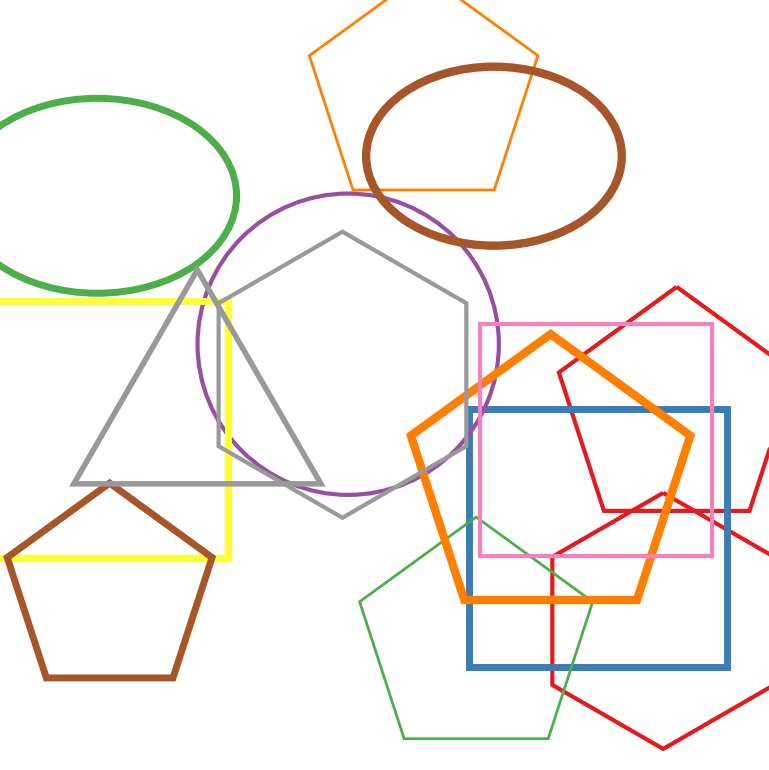[{"shape": "pentagon", "thickness": 1.5, "radius": 0.8, "center": [0.879, 0.467]}, {"shape": "hexagon", "thickness": 1.5, "radius": 0.83, "center": [0.861, 0.194]}, {"shape": "square", "thickness": 2.5, "radius": 0.84, "center": [0.776, 0.301]}, {"shape": "pentagon", "thickness": 1, "radius": 0.8, "center": [0.618, 0.169]}, {"shape": "oval", "thickness": 2.5, "radius": 0.9, "center": [0.126, 0.746]}, {"shape": "circle", "thickness": 1.5, "radius": 0.98, "center": [0.452, 0.553]}, {"shape": "pentagon", "thickness": 3, "radius": 0.95, "center": [0.715, 0.375]}, {"shape": "pentagon", "thickness": 1, "radius": 0.78, "center": [0.55, 0.88]}, {"shape": "square", "thickness": 2.5, "radius": 0.84, "center": [0.129, 0.442]}, {"shape": "oval", "thickness": 3, "radius": 0.83, "center": [0.642, 0.797]}, {"shape": "pentagon", "thickness": 2.5, "radius": 0.7, "center": [0.142, 0.233]}, {"shape": "square", "thickness": 1.5, "radius": 0.75, "center": [0.773, 0.429]}, {"shape": "hexagon", "thickness": 1.5, "radius": 0.93, "center": [0.445, 0.513]}, {"shape": "triangle", "thickness": 2, "radius": 0.93, "center": [0.256, 0.464]}]